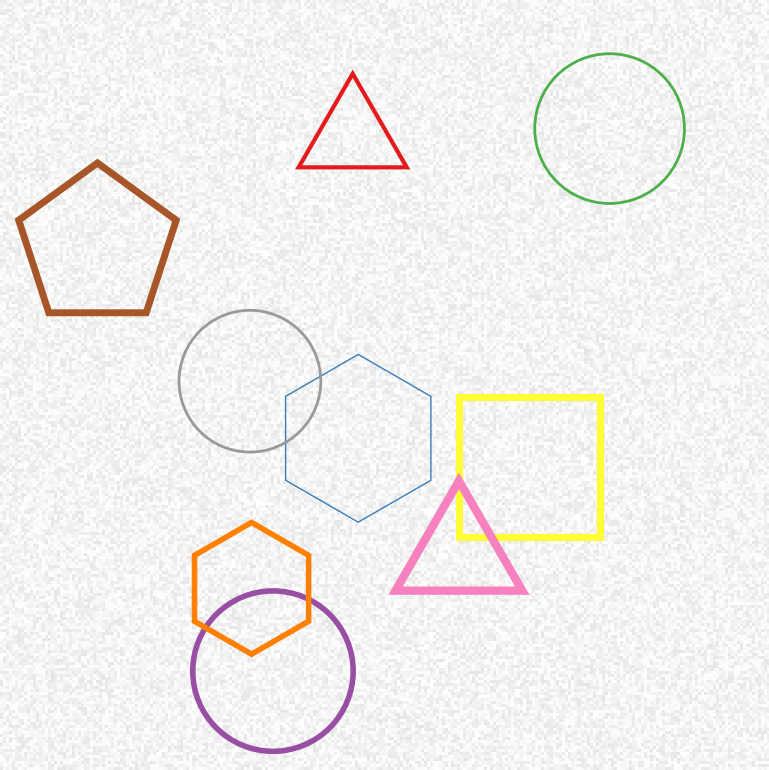[{"shape": "triangle", "thickness": 1.5, "radius": 0.41, "center": [0.458, 0.823]}, {"shape": "hexagon", "thickness": 0.5, "radius": 0.54, "center": [0.465, 0.431]}, {"shape": "circle", "thickness": 1, "radius": 0.49, "center": [0.792, 0.833]}, {"shape": "circle", "thickness": 2, "radius": 0.52, "center": [0.354, 0.128]}, {"shape": "hexagon", "thickness": 2, "radius": 0.43, "center": [0.327, 0.236]}, {"shape": "square", "thickness": 2.5, "radius": 0.46, "center": [0.688, 0.393]}, {"shape": "pentagon", "thickness": 2.5, "radius": 0.54, "center": [0.127, 0.681]}, {"shape": "triangle", "thickness": 3, "radius": 0.48, "center": [0.596, 0.28]}, {"shape": "circle", "thickness": 1, "radius": 0.46, "center": [0.325, 0.505]}]